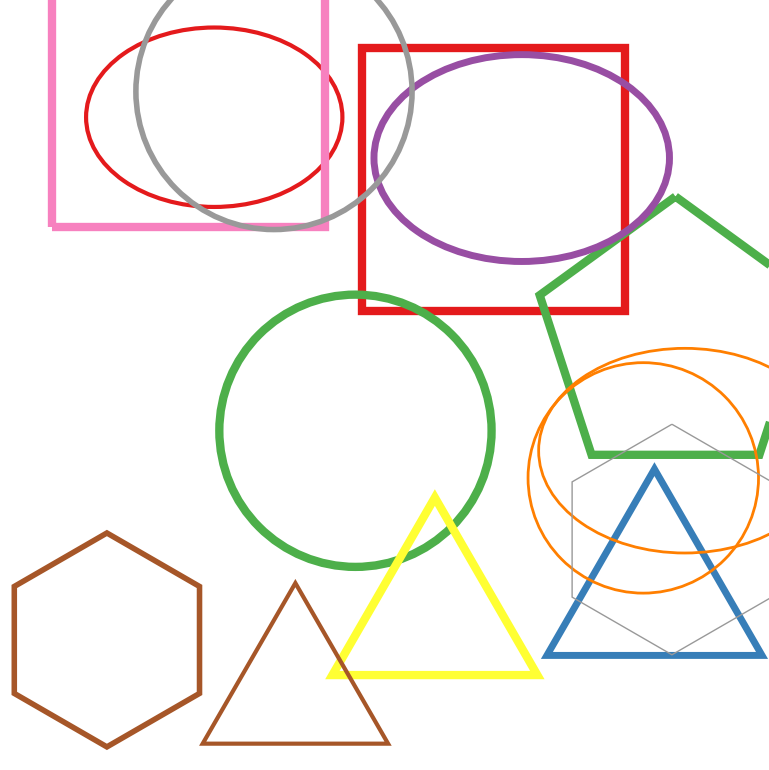[{"shape": "oval", "thickness": 1.5, "radius": 0.83, "center": [0.278, 0.848]}, {"shape": "square", "thickness": 3, "radius": 0.85, "center": [0.641, 0.767]}, {"shape": "triangle", "thickness": 2.5, "radius": 0.81, "center": [0.85, 0.229]}, {"shape": "circle", "thickness": 3, "radius": 0.88, "center": [0.462, 0.441]}, {"shape": "pentagon", "thickness": 3, "radius": 0.93, "center": [0.877, 0.559]}, {"shape": "oval", "thickness": 2.5, "radius": 0.96, "center": [0.678, 0.795]}, {"shape": "oval", "thickness": 1, "radius": 0.95, "center": [0.889, 0.415]}, {"shape": "circle", "thickness": 1, "radius": 0.75, "center": [0.835, 0.379]}, {"shape": "triangle", "thickness": 3, "radius": 0.77, "center": [0.565, 0.2]}, {"shape": "triangle", "thickness": 1.5, "radius": 0.7, "center": [0.384, 0.104]}, {"shape": "hexagon", "thickness": 2, "radius": 0.69, "center": [0.139, 0.169]}, {"shape": "square", "thickness": 3, "radius": 0.89, "center": [0.244, 0.882]}, {"shape": "circle", "thickness": 2, "radius": 0.9, "center": [0.356, 0.881]}, {"shape": "hexagon", "thickness": 0.5, "radius": 0.75, "center": [0.873, 0.299]}]